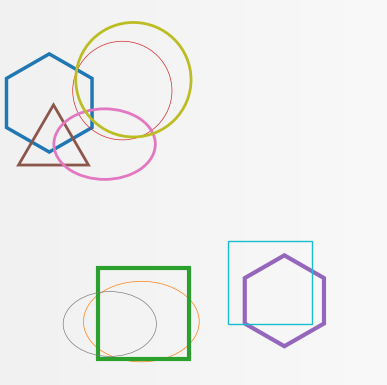[{"shape": "hexagon", "thickness": 2.5, "radius": 0.64, "center": [0.127, 0.733]}, {"shape": "oval", "thickness": 0.5, "radius": 0.75, "center": [0.365, 0.165]}, {"shape": "square", "thickness": 3, "radius": 0.59, "center": [0.371, 0.186]}, {"shape": "circle", "thickness": 0.5, "radius": 0.64, "center": [0.316, 0.765]}, {"shape": "hexagon", "thickness": 3, "radius": 0.59, "center": [0.734, 0.219]}, {"shape": "triangle", "thickness": 2, "radius": 0.52, "center": [0.138, 0.623]}, {"shape": "oval", "thickness": 2, "radius": 0.65, "center": [0.27, 0.626]}, {"shape": "oval", "thickness": 0.5, "radius": 0.6, "center": [0.283, 0.158]}, {"shape": "circle", "thickness": 2, "radius": 0.74, "center": [0.344, 0.793]}, {"shape": "square", "thickness": 1, "radius": 0.54, "center": [0.696, 0.266]}]